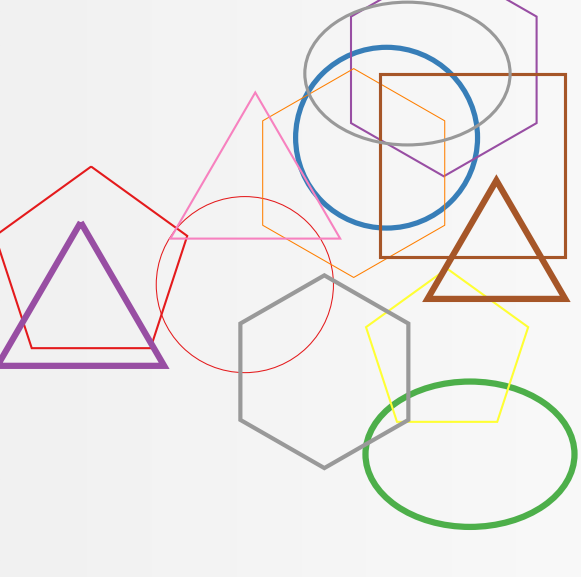[{"shape": "circle", "thickness": 0.5, "radius": 0.76, "center": [0.421, 0.506]}, {"shape": "pentagon", "thickness": 1, "radius": 0.87, "center": [0.157, 0.537]}, {"shape": "circle", "thickness": 2.5, "radius": 0.78, "center": [0.665, 0.761]}, {"shape": "oval", "thickness": 3, "radius": 0.9, "center": [0.809, 0.213]}, {"shape": "hexagon", "thickness": 1, "radius": 0.92, "center": [0.764, 0.878]}, {"shape": "triangle", "thickness": 3, "radius": 0.83, "center": [0.139, 0.449]}, {"shape": "hexagon", "thickness": 0.5, "radius": 0.9, "center": [0.609, 0.7]}, {"shape": "pentagon", "thickness": 1, "radius": 0.73, "center": [0.769, 0.387]}, {"shape": "square", "thickness": 1.5, "radius": 0.79, "center": [0.813, 0.713]}, {"shape": "triangle", "thickness": 3, "radius": 0.68, "center": [0.854, 0.55]}, {"shape": "triangle", "thickness": 1, "radius": 0.84, "center": [0.439, 0.67]}, {"shape": "oval", "thickness": 1.5, "radius": 0.88, "center": [0.701, 0.872]}, {"shape": "hexagon", "thickness": 2, "radius": 0.83, "center": [0.558, 0.355]}]